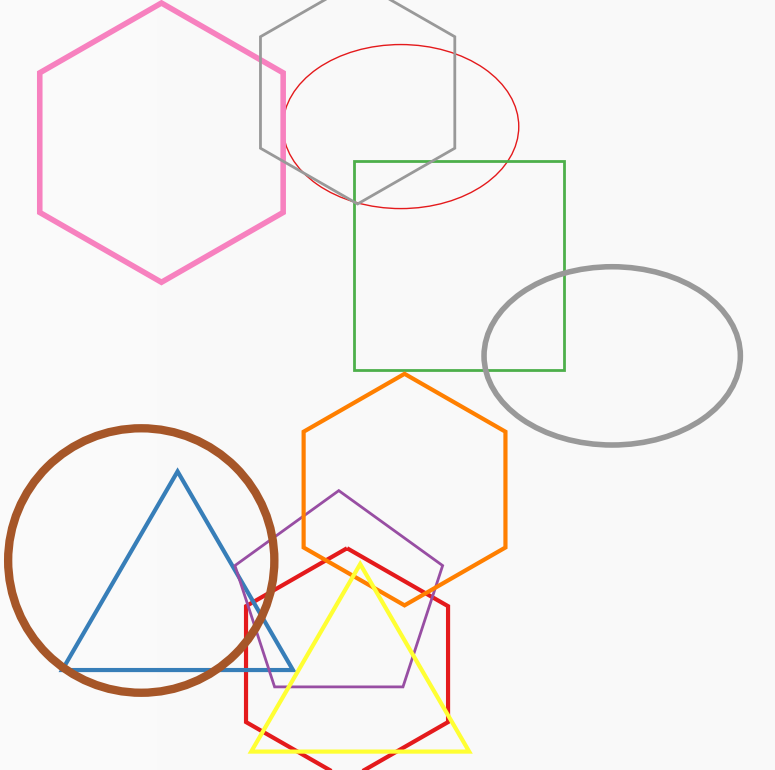[{"shape": "oval", "thickness": 0.5, "radius": 0.76, "center": [0.517, 0.836]}, {"shape": "hexagon", "thickness": 1.5, "radius": 0.75, "center": [0.448, 0.138]}, {"shape": "triangle", "thickness": 1.5, "radius": 0.86, "center": [0.229, 0.216]}, {"shape": "square", "thickness": 1, "radius": 0.68, "center": [0.592, 0.656]}, {"shape": "pentagon", "thickness": 1, "radius": 0.7, "center": [0.437, 0.222]}, {"shape": "hexagon", "thickness": 1.5, "radius": 0.75, "center": [0.522, 0.364]}, {"shape": "triangle", "thickness": 1.5, "radius": 0.81, "center": [0.465, 0.105]}, {"shape": "circle", "thickness": 3, "radius": 0.86, "center": [0.182, 0.272]}, {"shape": "hexagon", "thickness": 2, "radius": 0.91, "center": [0.208, 0.815]}, {"shape": "hexagon", "thickness": 1, "radius": 0.72, "center": [0.461, 0.88]}, {"shape": "oval", "thickness": 2, "radius": 0.83, "center": [0.79, 0.538]}]